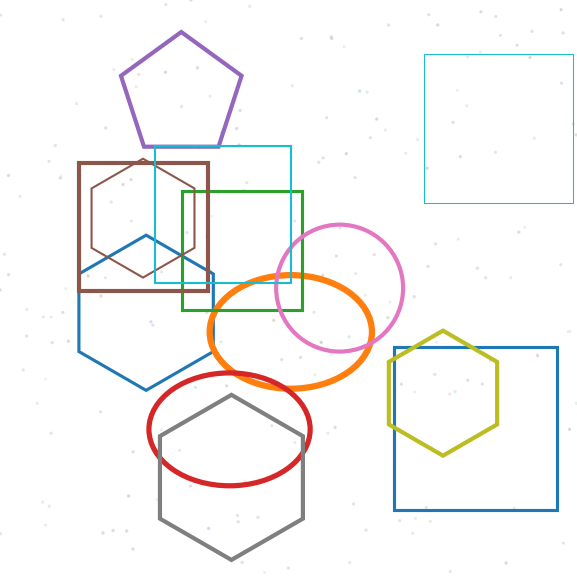[{"shape": "square", "thickness": 1.5, "radius": 0.71, "center": [0.824, 0.257]}, {"shape": "hexagon", "thickness": 1.5, "radius": 0.67, "center": [0.253, 0.458]}, {"shape": "oval", "thickness": 3, "radius": 0.7, "center": [0.504, 0.424]}, {"shape": "square", "thickness": 1.5, "radius": 0.52, "center": [0.419, 0.565]}, {"shape": "oval", "thickness": 2.5, "radius": 0.7, "center": [0.397, 0.256]}, {"shape": "pentagon", "thickness": 2, "radius": 0.55, "center": [0.314, 0.834]}, {"shape": "square", "thickness": 2, "radius": 0.56, "center": [0.248, 0.606]}, {"shape": "hexagon", "thickness": 1, "radius": 0.51, "center": [0.248, 0.621]}, {"shape": "circle", "thickness": 2, "radius": 0.55, "center": [0.588, 0.5]}, {"shape": "hexagon", "thickness": 2, "radius": 0.71, "center": [0.401, 0.172]}, {"shape": "hexagon", "thickness": 2, "radius": 0.54, "center": [0.767, 0.318]}, {"shape": "square", "thickness": 0.5, "radius": 0.65, "center": [0.863, 0.777]}, {"shape": "square", "thickness": 1, "radius": 0.59, "center": [0.386, 0.628]}]